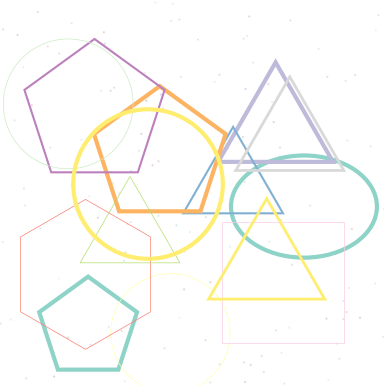[{"shape": "pentagon", "thickness": 3, "radius": 0.67, "center": [0.229, 0.148]}, {"shape": "oval", "thickness": 3, "radius": 0.95, "center": [0.79, 0.463]}, {"shape": "circle", "thickness": 0.5, "radius": 0.77, "center": [0.443, 0.135]}, {"shape": "triangle", "thickness": 3, "radius": 0.86, "center": [0.716, 0.666]}, {"shape": "hexagon", "thickness": 0.5, "radius": 0.97, "center": [0.222, 0.287]}, {"shape": "triangle", "thickness": 1.5, "radius": 0.75, "center": [0.605, 0.521]}, {"shape": "pentagon", "thickness": 3, "radius": 0.9, "center": [0.415, 0.597]}, {"shape": "triangle", "thickness": 0.5, "radius": 0.75, "center": [0.338, 0.392]}, {"shape": "square", "thickness": 0.5, "radius": 0.79, "center": [0.736, 0.266]}, {"shape": "triangle", "thickness": 2, "radius": 0.81, "center": [0.753, 0.638]}, {"shape": "pentagon", "thickness": 1.5, "radius": 0.96, "center": [0.246, 0.707]}, {"shape": "circle", "thickness": 0.5, "radius": 0.84, "center": [0.177, 0.73]}, {"shape": "triangle", "thickness": 2, "radius": 0.87, "center": [0.693, 0.31]}, {"shape": "circle", "thickness": 3, "radius": 0.97, "center": [0.385, 0.522]}]